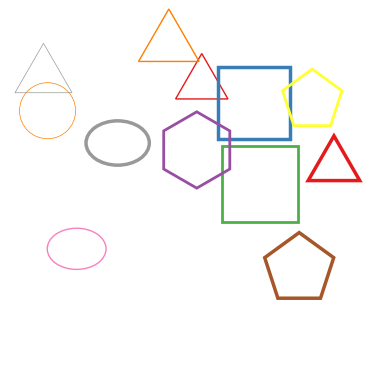[{"shape": "triangle", "thickness": 1, "radius": 0.39, "center": [0.524, 0.782]}, {"shape": "triangle", "thickness": 2.5, "radius": 0.39, "center": [0.867, 0.57]}, {"shape": "square", "thickness": 2.5, "radius": 0.47, "center": [0.66, 0.732]}, {"shape": "square", "thickness": 2, "radius": 0.5, "center": [0.676, 0.522]}, {"shape": "hexagon", "thickness": 2, "radius": 0.5, "center": [0.511, 0.61]}, {"shape": "triangle", "thickness": 1, "radius": 0.45, "center": [0.439, 0.886]}, {"shape": "circle", "thickness": 0.5, "radius": 0.36, "center": [0.124, 0.712]}, {"shape": "pentagon", "thickness": 2, "radius": 0.41, "center": [0.811, 0.739]}, {"shape": "pentagon", "thickness": 2.5, "radius": 0.47, "center": [0.777, 0.302]}, {"shape": "oval", "thickness": 1, "radius": 0.38, "center": [0.199, 0.354]}, {"shape": "triangle", "thickness": 0.5, "radius": 0.43, "center": [0.113, 0.802]}, {"shape": "oval", "thickness": 2.5, "radius": 0.41, "center": [0.306, 0.629]}]